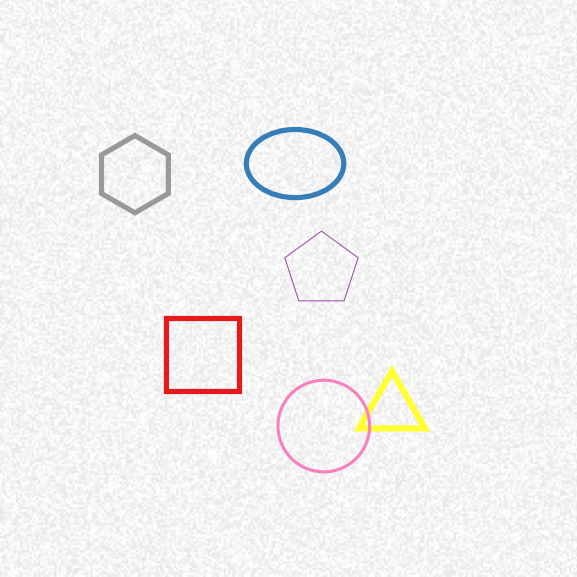[{"shape": "square", "thickness": 2.5, "radius": 0.31, "center": [0.35, 0.386]}, {"shape": "oval", "thickness": 2.5, "radius": 0.42, "center": [0.511, 0.716]}, {"shape": "pentagon", "thickness": 0.5, "radius": 0.33, "center": [0.557, 0.532]}, {"shape": "triangle", "thickness": 3, "radius": 0.33, "center": [0.679, 0.29]}, {"shape": "circle", "thickness": 1.5, "radius": 0.4, "center": [0.561, 0.261]}, {"shape": "hexagon", "thickness": 2.5, "radius": 0.33, "center": [0.234, 0.697]}]